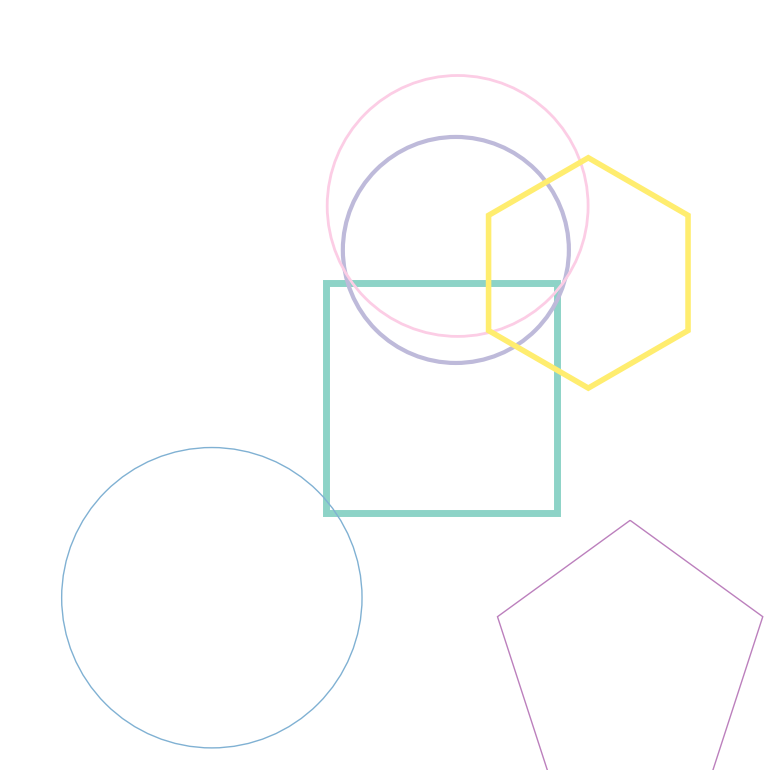[{"shape": "square", "thickness": 2.5, "radius": 0.75, "center": [0.573, 0.483]}, {"shape": "circle", "thickness": 1.5, "radius": 0.73, "center": [0.592, 0.675]}, {"shape": "circle", "thickness": 0.5, "radius": 0.98, "center": [0.275, 0.224]}, {"shape": "circle", "thickness": 1, "radius": 0.85, "center": [0.594, 0.733]}, {"shape": "pentagon", "thickness": 0.5, "radius": 0.91, "center": [0.818, 0.143]}, {"shape": "hexagon", "thickness": 2, "radius": 0.75, "center": [0.764, 0.646]}]